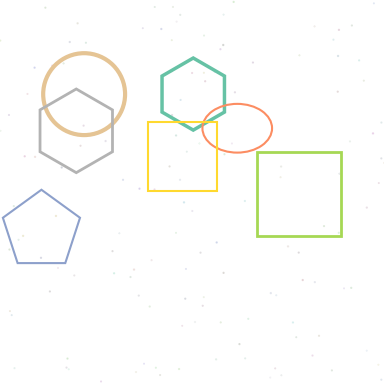[{"shape": "hexagon", "thickness": 2.5, "radius": 0.47, "center": [0.502, 0.756]}, {"shape": "oval", "thickness": 1.5, "radius": 0.45, "center": [0.616, 0.667]}, {"shape": "pentagon", "thickness": 1.5, "radius": 0.53, "center": [0.108, 0.402]}, {"shape": "square", "thickness": 2, "radius": 0.55, "center": [0.778, 0.496]}, {"shape": "square", "thickness": 1.5, "radius": 0.45, "center": [0.474, 0.595]}, {"shape": "circle", "thickness": 3, "radius": 0.53, "center": [0.219, 0.755]}, {"shape": "hexagon", "thickness": 2, "radius": 0.54, "center": [0.198, 0.66]}]